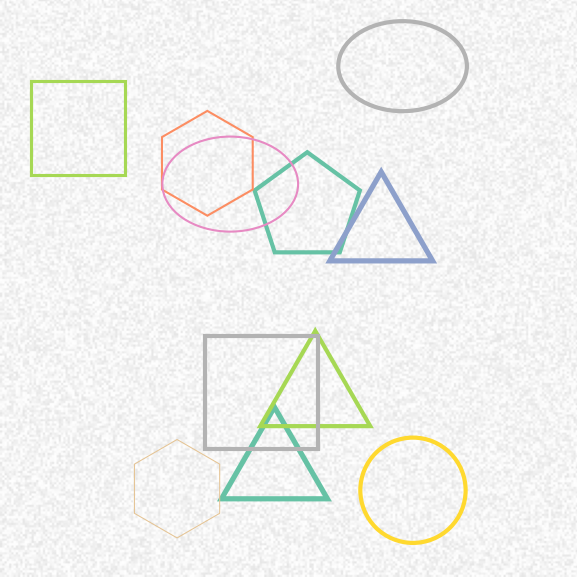[{"shape": "triangle", "thickness": 2.5, "radius": 0.53, "center": [0.475, 0.188]}, {"shape": "pentagon", "thickness": 2, "radius": 0.48, "center": [0.532, 0.64]}, {"shape": "hexagon", "thickness": 1, "radius": 0.45, "center": [0.359, 0.716]}, {"shape": "triangle", "thickness": 2.5, "radius": 0.51, "center": [0.66, 0.599]}, {"shape": "oval", "thickness": 1, "radius": 0.59, "center": [0.399, 0.68]}, {"shape": "square", "thickness": 1.5, "radius": 0.41, "center": [0.135, 0.777]}, {"shape": "triangle", "thickness": 2, "radius": 0.55, "center": [0.546, 0.316]}, {"shape": "circle", "thickness": 2, "radius": 0.46, "center": [0.715, 0.15]}, {"shape": "hexagon", "thickness": 0.5, "radius": 0.43, "center": [0.307, 0.153]}, {"shape": "square", "thickness": 2, "radius": 0.49, "center": [0.452, 0.319]}, {"shape": "oval", "thickness": 2, "radius": 0.56, "center": [0.697, 0.885]}]